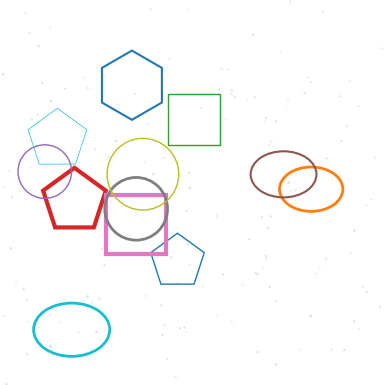[{"shape": "hexagon", "thickness": 1.5, "radius": 0.45, "center": [0.343, 0.779]}, {"shape": "pentagon", "thickness": 1, "radius": 0.37, "center": [0.461, 0.321]}, {"shape": "oval", "thickness": 2, "radius": 0.41, "center": [0.808, 0.509]}, {"shape": "square", "thickness": 1, "radius": 0.33, "center": [0.503, 0.689]}, {"shape": "pentagon", "thickness": 3, "radius": 0.43, "center": [0.193, 0.479]}, {"shape": "circle", "thickness": 1, "radius": 0.35, "center": [0.116, 0.554]}, {"shape": "oval", "thickness": 1.5, "radius": 0.43, "center": [0.736, 0.547]}, {"shape": "square", "thickness": 3, "radius": 0.39, "center": [0.353, 0.417]}, {"shape": "circle", "thickness": 2, "radius": 0.41, "center": [0.354, 0.458]}, {"shape": "circle", "thickness": 1, "radius": 0.47, "center": [0.371, 0.548]}, {"shape": "pentagon", "thickness": 0.5, "radius": 0.4, "center": [0.149, 0.639]}, {"shape": "oval", "thickness": 2, "radius": 0.49, "center": [0.186, 0.144]}]